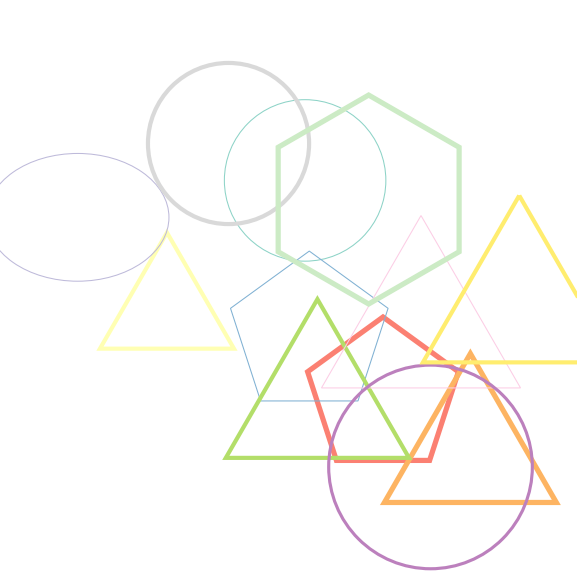[{"shape": "circle", "thickness": 0.5, "radius": 0.7, "center": [0.528, 0.687]}, {"shape": "triangle", "thickness": 2, "radius": 0.67, "center": [0.289, 0.462]}, {"shape": "oval", "thickness": 0.5, "radius": 0.79, "center": [0.135, 0.623]}, {"shape": "pentagon", "thickness": 2.5, "radius": 0.69, "center": [0.663, 0.313]}, {"shape": "pentagon", "thickness": 0.5, "radius": 0.72, "center": [0.536, 0.421]}, {"shape": "triangle", "thickness": 2.5, "radius": 0.86, "center": [0.815, 0.215]}, {"shape": "triangle", "thickness": 2, "radius": 0.92, "center": [0.55, 0.298]}, {"shape": "triangle", "thickness": 0.5, "radius": 0.99, "center": [0.729, 0.427]}, {"shape": "circle", "thickness": 2, "radius": 0.7, "center": [0.396, 0.751]}, {"shape": "circle", "thickness": 1.5, "radius": 0.88, "center": [0.745, 0.191]}, {"shape": "hexagon", "thickness": 2.5, "radius": 0.9, "center": [0.638, 0.654]}, {"shape": "triangle", "thickness": 2, "radius": 0.96, "center": [0.899, 0.468]}]